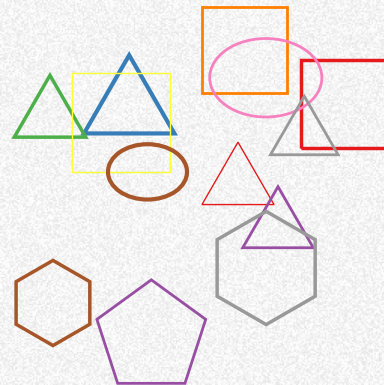[{"shape": "square", "thickness": 2.5, "radius": 0.57, "center": [0.897, 0.731]}, {"shape": "triangle", "thickness": 1, "radius": 0.54, "center": [0.618, 0.523]}, {"shape": "triangle", "thickness": 3, "radius": 0.68, "center": [0.336, 0.721]}, {"shape": "triangle", "thickness": 2.5, "radius": 0.54, "center": [0.13, 0.697]}, {"shape": "pentagon", "thickness": 2, "radius": 0.74, "center": [0.393, 0.125]}, {"shape": "triangle", "thickness": 2, "radius": 0.53, "center": [0.722, 0.409]}, {"shape": "square", "thickness": 2, "radius": 0.56, "center": [0.635, 0.87]}, {"shape": "square", "thickness": 1, "radius": 0.64, "center": [0.315, 0.681]}, {"shape": "oval", "thickness": 3, "radius": 0.51, "center": [0.383, 0.554]}, {"shape": "hexagon", "thickness": 2.5, "radius": 0.55, "center": [0.138, 0.213]}, {"shape": "oval", "thickness": 2, "radius": 0.73, "center": [0.69, 0.798]}, {"shape": "hexagon", "thickness": 2.5, "radius": 0.74, "center": [0.691, 0.304]}, {"shape": "triangle", "thickness": 2, "radius": 0.51, "center": [0.79, 0.649]}]